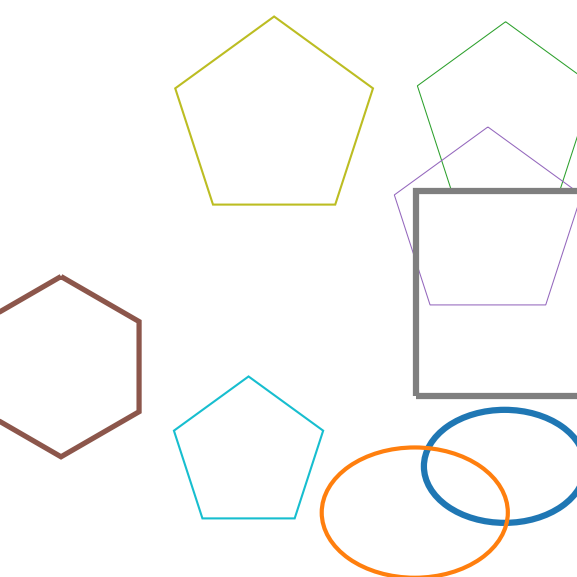[{"shape": "oval", "thickness": 3, "radius": 0.7, "center": [0.874, 0.192]}, {"shape": "oval", "thickness": 2, "radius": 0.81, "center": [0.718, 0.112]}, {"shape": "pentagon", "thickness": 0.5, "radius": 0.8, "center": [0.876, 0.801]}, {"shape": "pentagon", "thickness": 0.5, "radius": 0.85, "center": [0.845, 0.609]}, {"shape": "hexagon", "thickness": 2.5, "radius": 0.78, "center": [0.106, 0.364]}, {"shape": "square", "thickness": 3, "radius": 0.89, "center": [0.899, 0.491]}, {"shape": "pentagon", "thickness": 1, "radius": 0.9, "center": [0.475, 0.791]}, {"shape": "pentagon", "thickness": 1, "radius": 0.68, "center": [0.43, 0.211]}]